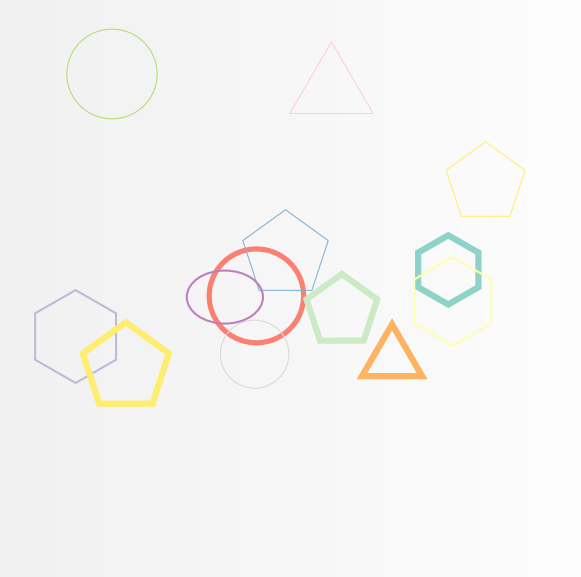[{"shape": "hexagon", "thickness": 3, "radius": 0.3, "center": [0.771, 0.532]}, {"shape": "hexagon", "thickness": 1, "radius": 0.38, "center": [0.779, 0.477]}, {"shape": "hexagon", "thickness": 1, "radius": 0.4, "center": [0.13, 0.416]}, {"shape": "circle", "thickness": 2.5, "radius": 0.41, "center": [0.441, 0.487]}, {"shape": "pentagon", "thickness": 0.5, "radius": 0.39, "center": [0.491, 0.559]}, {"shape": "triangle", "thickness": 3, "radius": 0.3, "center": [0.675, 0.378]}, {"shape": "circle", "thickness": 0.5, "radius": 0.39, "center": [0.193, 0.871]}, {"shape": "triangle", "thickness": 0.5, "radius": 0.41, "center": [0.57, 0.844]}, {"shape": "circle", "thickness": 0.5, "radius": 0.29, "center": [0.438, 0.386]}, {"shape": "oval", "thickness": 1, "radius": 0.33, "center": [0.387, 0.485]}, {"shape": "pentagon", "thickness": 3, "radius": 0.32, "center": [0.588, 0.461]}, {"shape": "pentagon", "thickness": 3, "radius": 0.39, "center": [0.216, 0.363]}, {"shape": "pentagon", "thickness": 0.5, "radius": 0.36, "center": [0.835, 0.682]}]